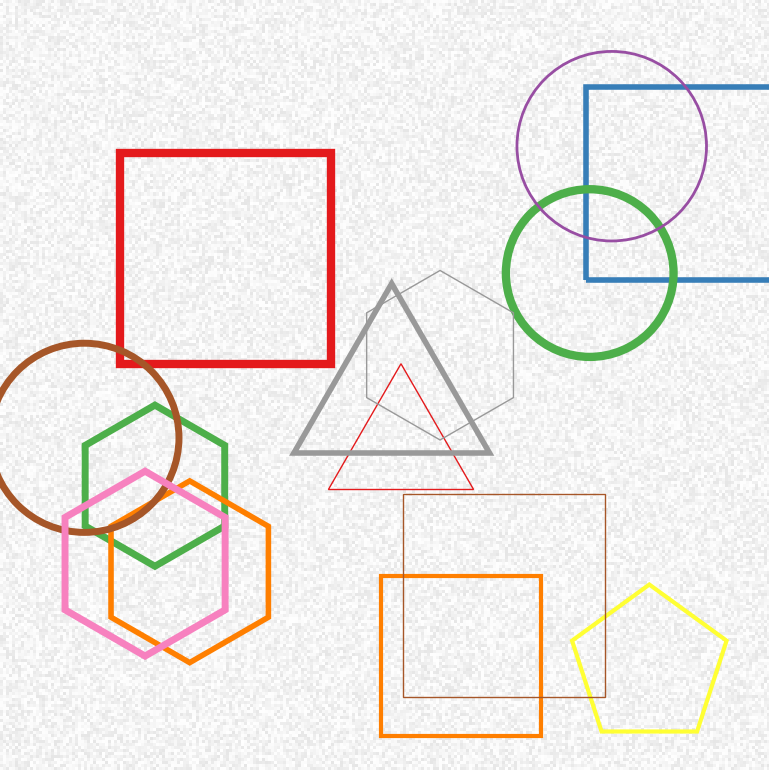[{"shape": "triangle", "thickness": 0.5, "radius": 0.54, "center": [0.521, 0.419]}, {"shape": "square", "thickness": 3, "radius": 0.69, "center": [0.293, 0.664]}, {"shape": "square", "thickness": 2, "radius": 0.63, "center": [0.886, 0.762]}, {"shape": "circle", "thickness": 3, "radius": 0.54, "center": [0.766, 0.645]}, {"shape": "hexagon", "thickness": 2.5, "radius": 0.52, "center": [0.201, 0.369]}, {"shape": "circle", "thickness": 1, "radius": 0.62, "center": [0.794, 0.81]}, {"shape": "hexagon", "thickness": 2, "radius": 0.59, "center": [0.246, 0.257]}, {"shape": "square", "thickness": 1.5, "radius": 0.52, "center": [0.599, 0.148]}, {"shape": "pentagon", "thickness": 1.5, "radius": 0.53, "center": [0.843, 0.135]}, {"shape": "square", "thickness": 0.5, "radius": 0.66, "center": [0.655, 0.227]}, {"shape": "circle", "thickness": 2.5, "radius": 0.61, "center": [0.11, 0.431]}, {"shape": "hexagon", "thickness": 2.5, "radius": 0.6, "center": [0.188, 0.268]}, {"shape": "hexagon", "thickness": 0.5, "radius": 0.55, "center": [0.571, 0.539]}, {"shape": "triangle", "thickness": 2, "radius": 0.73, "center": [0.509, 0.485]}]